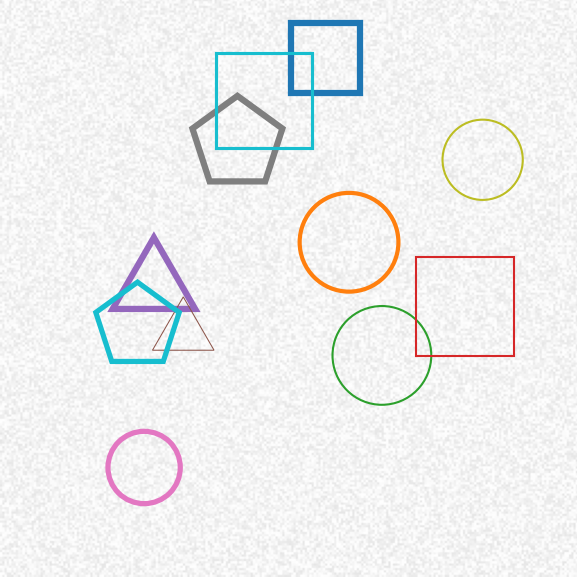[{"shape": "square", "thickness": 3, "radius": 0.3, "center": [0.563, 0.899]}, {"shape": "circle", "thickness": 2, "radius": 0.43, "center": [0.604, 0.58]}, {"shape": "circle", "thickness": 1, "radius": 0.43, "center": [0.661, 0.384]}, {"shape": "square", "thickness": 1, "radius": 0.43, "center": [0.805, 0.468]}, {"shape": "triangle", "thickness": 3, "radius": 0.41, "center": [0.266, 0.505]}, {"shape": "triangle", "thickness": 0.5, "radius": 0.31, "center": [0.317, 0.423]}, {"shape": "circle", "thickness": 2.5, "radius": 0.31, "center": [0.25, 0.19]}, {"shape": "pentagon", "thickness": 3, "radius": 0.41, "center": [0.411, 0.751]}, {"shape": "circle", "thickness": 1, "radius": 0.35, "center": [0.836, 0.722]}, {"shape": "pentagon", "thickness": 2.5, "radius": 0.38, "center": [0.238, 0.435]}, {"shape": "square", "thickness": 1.5, "radius": 0.41, "center": [0.457, 0.826]}]